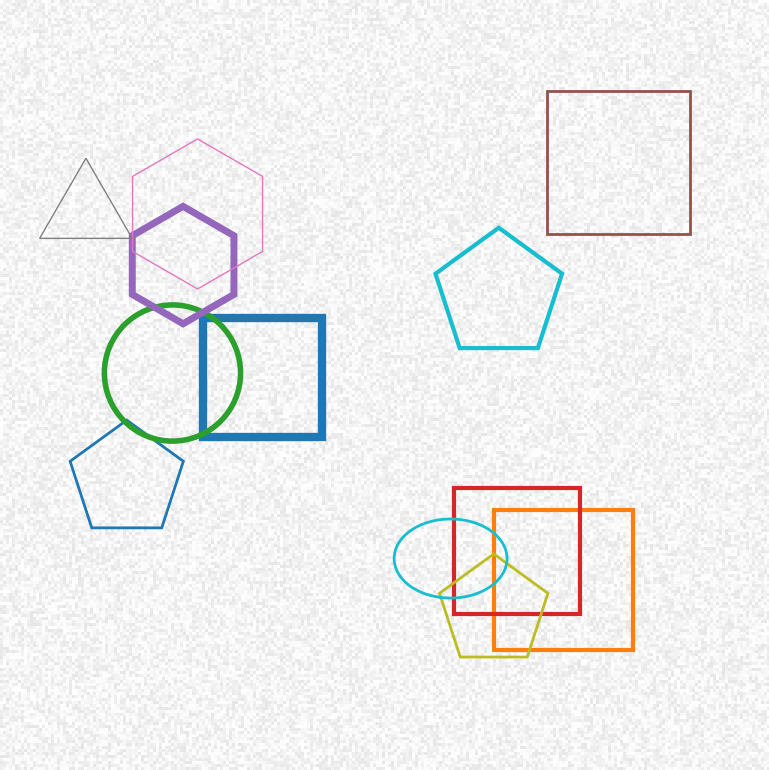[{"shape": "pentagon", "thickness": 1, "radius": 0.39, "center": [0.165, 0.377]}, {"shape": "square", "thickness": 3, "radius": 0.39, "center": [0.341, 0.509]}, {"shape": "square", "thickness": 1.5, "radius": 0.45, "center": [0.732, 0.247]}, {"shape": "circle", "thickness": 2, "radius": 0.44, "center": [0.224, 0.516]}, {"shape": "square", "thickness": 1.5, "radius": 0.41, "center": [0.672, 0.285]}, {"shape": "hexagon", "thickness": 2.5, "radius": 0.38, "center": [0.238, 0.656]}, {"shape": "square", "thickness": 1, "radius": 0.46, "center": [0.803, 0.789]}, {"shape": "hexagon", "thickness": 0.5, "radius": 0.49, "center": [0.257, 0.722]}, {"shape": "triangle", "thickness": 0.5, "radius": 0.35, "center": [0.112, 0.725]}, {"shape": "pentagon", "thickness": 1, "radius": 0.37, "center": [0.641, 0.207]}, {"shape": "pentagon", "thickness": 1.5, "radius": 0.43, "center": [0.648, 0.618]}, {"shape": "oval", "thickness": 1, "radius": 0.37, "center": [0.585, 0.275]}]